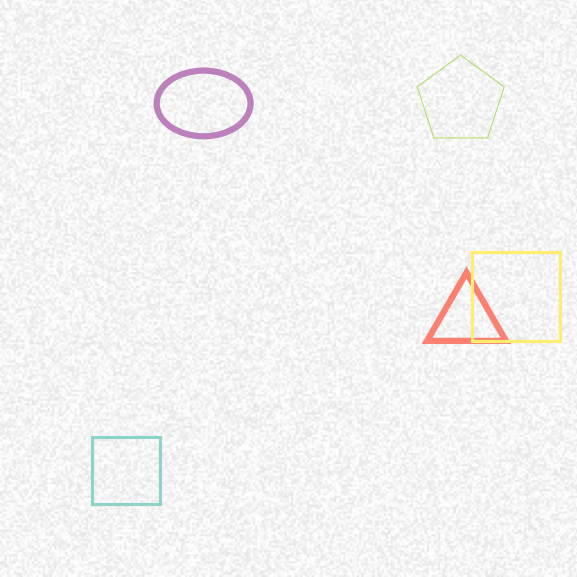[{"shape": "square", "thickness": 1.5, "radius": 0.29, "center": [0.218, 0.184]}, {"shape": "triangle", "thickness": 3, "radius": 0.39, "center": [0.808, 0.448]}, {"shape": "pentagon", "thickness": 0.5, "radius": 0.4, "center": [0.798, 0.824]}, {"shape": "oval", "thickness": 3, "radius": 0.41, "center": [0.353, 0.82]}, {"shape": "square", "thickness": 1.5, "radius": 0.38, "center": [0.893, 0.486]}]